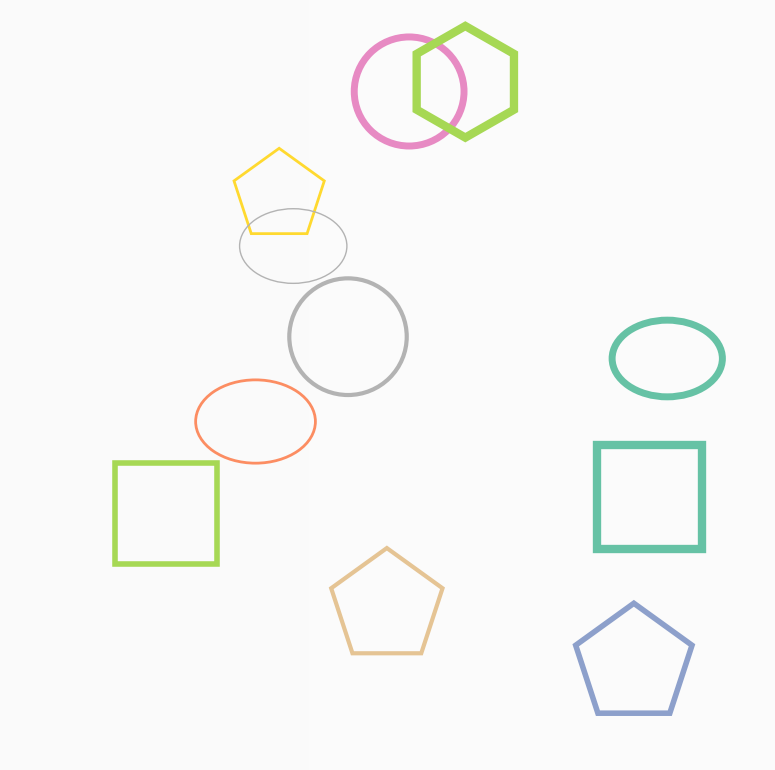[{"shape": "square", "thickness": 3, "radius": 0.34, "center": [0.838, 0.354]}, {"shape": "oval", "thickness": 2.5, "radius": 0.36, "center": [0.861, 0.534]}, {"shape": "oval", "thickness": 1, "radius": 0.39, "center": [0.33, 0.453]}, {"shape": "pentagon", "thickness": 2, "radius": 0.39, "center": [0.818, 0.138]}, {"shape": "circle", "thickness": 2.5, "radius": 0.35, "center": [0.528, 0.881]}, {"shape": "square", "thickness": 2, "radius": 0.33, "center": [0.214, 0.333]}, {"shape": "hexagon", "thickness": 3, "radius": 0.36, "center": [0.6, 0.894]}, {"shape": "pentagon", "thickness": 1, "radius": 0.31, "center": [0.36, 0.746]}, {"shape": "pentagon", "thickness": 1.5, "radius": 0.38, "center": [0.499, 0.213]}, {"shape": "oval", "thickness": 0.5, "radius": 0.35, "center": [0.378, 0.68]}, {"shape": "circle", "thickness": 1.5, "radius": 0.38, "center": [0.449, 0.563]}]